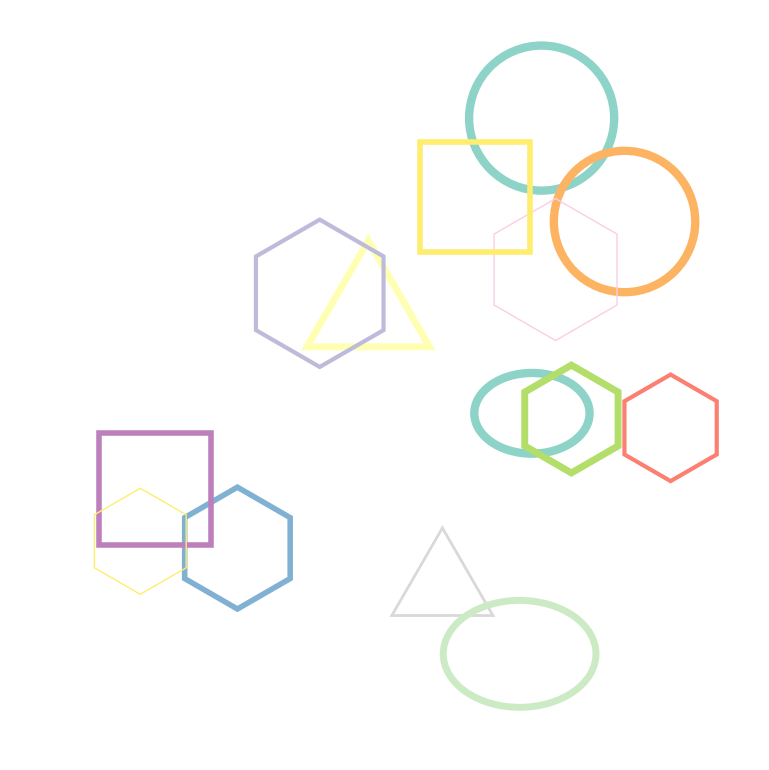[{"shape": "circle", "thickness": 3, "radius": 0.47, "center": [0.703, 0.847]}, {"shape": "oval", "thickness": 3, "radius": 0.37, "center": [0.691, 0.463]}, {"shape": "triangle", "thickness": 2.5, "radius": 0.46, "center": [0.478, 0.596]}, {"shape": "hexagon", "thickness": 1.5, "radius": 0.48, "center": [0.415, 0.619]}, {"shape": "hexagon", "thickness": 1.5, "radius": 0.35, "center": [0.871, 0.444]}, {"shape": "hexagon", "thickness": 2, "radius": 0.4, "center": [0.308, 0.288]}, {"shape": "circle", "thickness": 3, "radius": 0.46, "center": [0.811, 0.712]}, {"shape": "hexagon", "thickness": 2.5, "radius": 0.35, "center": [0.742, 0.456]}, {"shape": "hexagon", "thickness": 0.5, "radius": 0.46, "center": [0.721, 0.65]}, {"shape": "triangle", "thickness": 1, "radius": 0.38, "center": [0.575, 0.239]}, {"shape": "square", "thickness": 2, "radius": 0.36, "center": [0.201, 0.365]}, {"shape": "oval", "thickness": 2.5, "radius": 0.5, "center": [0.675, 0.151]}, {"shape": "square", "thickness": 2, "radius": 0.36, "center": [0.617, 0.744]}, {"shape": "hexagon", "thickness": 0.5, "radius": 0.34, "center": [0.182, 0.297]}]